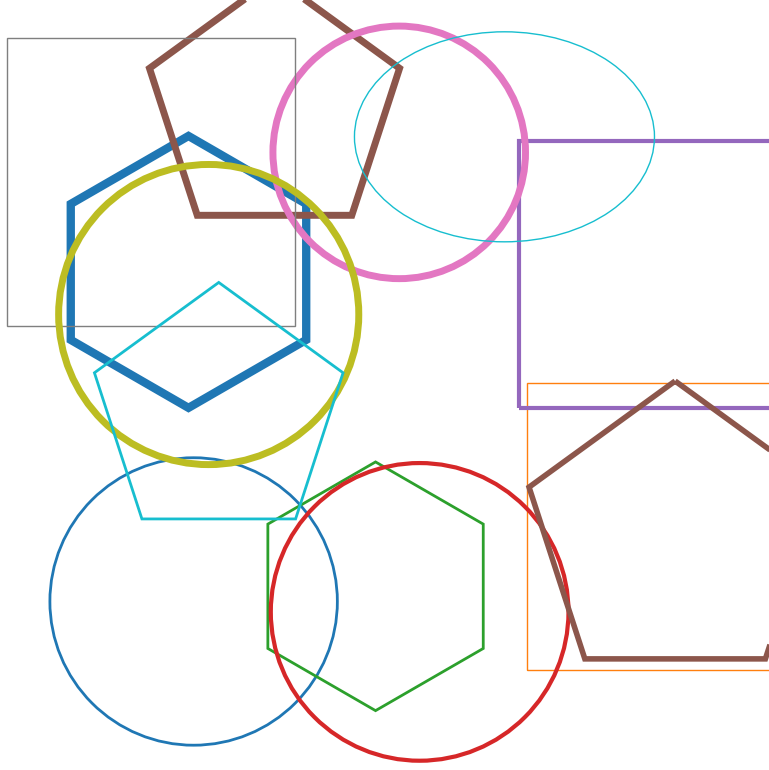[{"shape": "hexagon", "thickness": 3, "radius": 0.88, "center": [0.245, 0.647]}, {"shape": "circle", "thickness": 1, "radius": 0.93, "center": [0.251, 0.219]}, {"shape": "square", "thickness": 0.5, "radius": 0.93, "center": [0.871, 0.316]}, {"shape": "hexagon", "thickness": 1, "radius": 0.81, "center": [0.488, 0.239]}, {"shape": "circle", "thickness": 1.5, "radius": 0.97, "center": [0.545, 0.205]}, {"shape": "square", "thickness": 1.5, "radius": 0.87, "center": [0.848, 0.643]}, {"shape": "pentagon", "thickness": 2.5, "radius": 0.85, "center": [0.357, 0.859]}, {"shape": "pentagon", "thickness": 2, "radius": 1.0, "center": [0.877, 0.306]}, {"shape": "circle", "thickness": 2.5, "radius": 0.82, "center": [0.518, 0.802]}, {"shape": "square", "thickness": 0.5, "radius": 0.94, "center": [0.197, 0.763]}, {"shape": "circle", "thickness": 2.5, "radius": 0.97, "center": [0.271, 0.592]}, {"shape": "oval", "thickness": 0.5, "radius": 0.97, "center": [0.655, 0.822]}, {"shape": "pentagon", "thickness": 1, "radius": 0.85, "center": [0.284, 0.463]}]